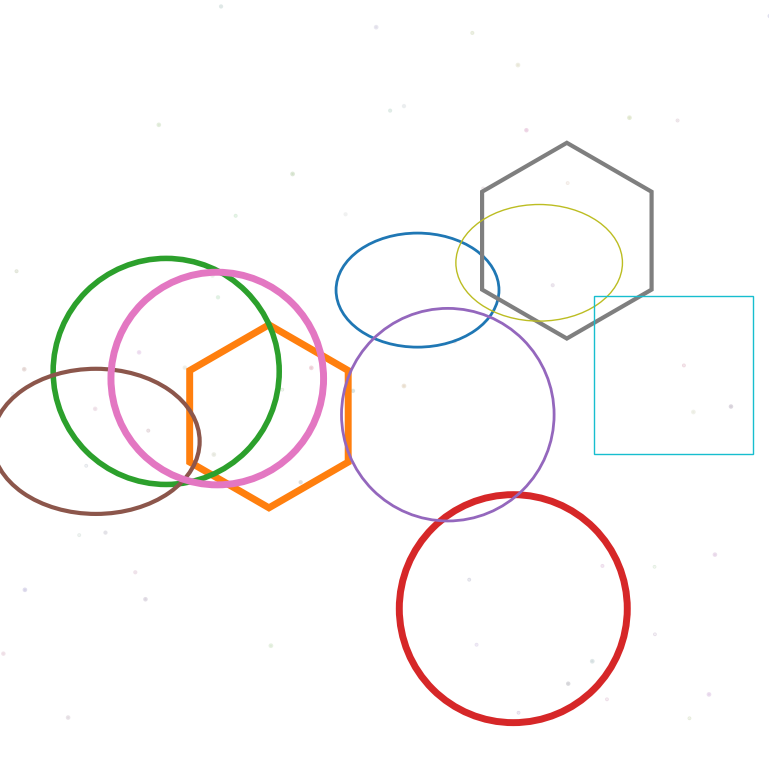[{"shape": "oval", "thickness": 1, "radius": 0.53, "center": [0.542, 0.623]}, {"shape": "hexagon", "thickness": 2.5, "radius": 0.59, "center": [0.349, 0.459]}, {"shape": "circle", "thickness": 2, "radius": 0.73, "center": [0.216, 0.518]}, {"shape": "circle", "thickness": 2.5, "radius": 0.74, "center": [0.667, 0.21]}, {"shape": "circle", "thickness": 1, "radius": 0.69, "center": [0.582, 0.461]}, {"shape": "oval", "thickness": 1.5, "radius": 0.67, "center": [0.125, 0.427]}, {"shape": "circle", "thickness": 2.5, "radius": 0.69, "center": [0.282, 0.508]}, {"shape": "hexagon", "thickness": 1.5, "radius": 0.64, "center": [0.736, 0.687]}, {"shape": "oval", "thickness": 0.5, "radius": 0.54, "center": [0.7, 0.659]}, {"shape": "square", "thickness": 0.5, "radius": 0.51, "center": [0.875, 0.513]}]